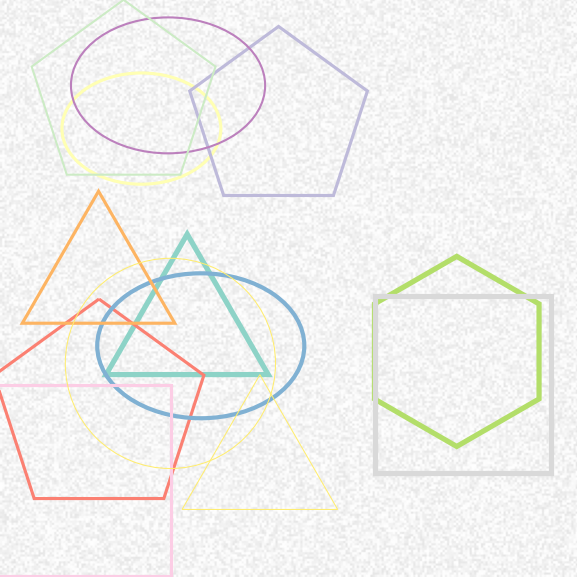[{"shape": "triangle", "thickness": 2.5, "radius": 0.81, "center": [0.324, 0.432]}, {"shape": "oval", "thickness": 1.5, "radius": 0.69, "center": [0.245, 0.776]}, {"shape": "pentagon", "thickness": 1.5, "radius": 0.81, "center": [0.482, 0.792]}, {"shape": "pentagon", "thickness": 1.5, "radius": 0.95, "center": [0.171, 0.29]}, {"shape": "oval", "thickness": 2, "radius": 0.9, "center": [0.348, 0.4]}, {"shape": "triangle", "thickness": 1.5, "radius": 0.76, "center": [0.171, 0.516]}, {"shape": "hexagon", "thickness": 2.5, "radius": 0.82, "center": [0.791, 0.391]}, {"shape": "square", "thickness": 1.5, "radius": 0.82, "center": [0.131, 0.167]}, {"shape": "square", "thickness": 2.5, "radius": 0.77, "center": [0.802, 0.334]}, {"shape": "oval", "thickness": 1, "radius": 0.84, "center": [0.291, 0.851]}, {"shape": "pentagon", "thickness": 1, "radius": 0.84, "center": [0.214, 0.832]}, {"shape": "triangle", "thickness": 0.5, "radius": 0.78, "center": [0.45, 0.195]}, {"shape": "circle", "thickness": 0.5, "radius": 0.91, "center": [0.295, 0.37]}]